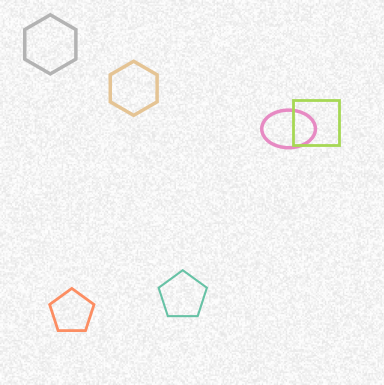[{"shape": "pentagon", "thickness": 1.5, "radius": 0.33, "center": [0.475, 0.232]}, {"shape": "pentagon", "thickness": 2, "radius": 0.3, "center": [0.187, 0.19]}, {"shape": "oval", "thickness": 2.5, "radius": 0.35, "center": [0.75, 0.665]}, {"shape": "square", "thickness": 2, "radius": 0.3, "center": [0.822, 0.682]}, {"shape": "hexagon", "thickness": 2.5, "radius": 0.35, "center": [0.347, 0.771]}, {"shape": "hexagon", "thickness": 2.5, "radius": 0.38, "center": [0.131, 0.885]}]